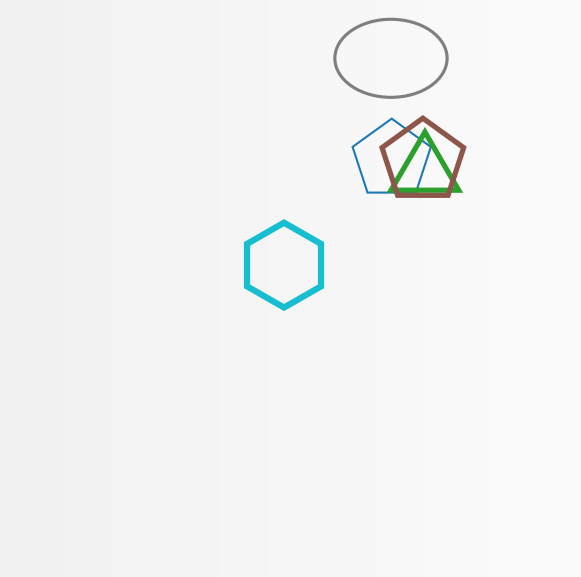[{"shape": "pentagon", "thickness": 1, "radius": 0.35, "center": [0.674, 0.723]}, {"shape": "triangle", "thickness": 2.5, "radius": 0.34, "center": [0.731, 0.703]}, {"shape": "pentagon", "thickness": 2.5, "radius": 0.37, "center": [0.727, 0.721]}, {"shape": "oval", "thickness": 1.5, "radius": 0.48, "center": [0.673, 0.898]}, {"shape": "hexagon", "thickness": 3, "radius": 0.37, "center": [0.489, 0.54]}]